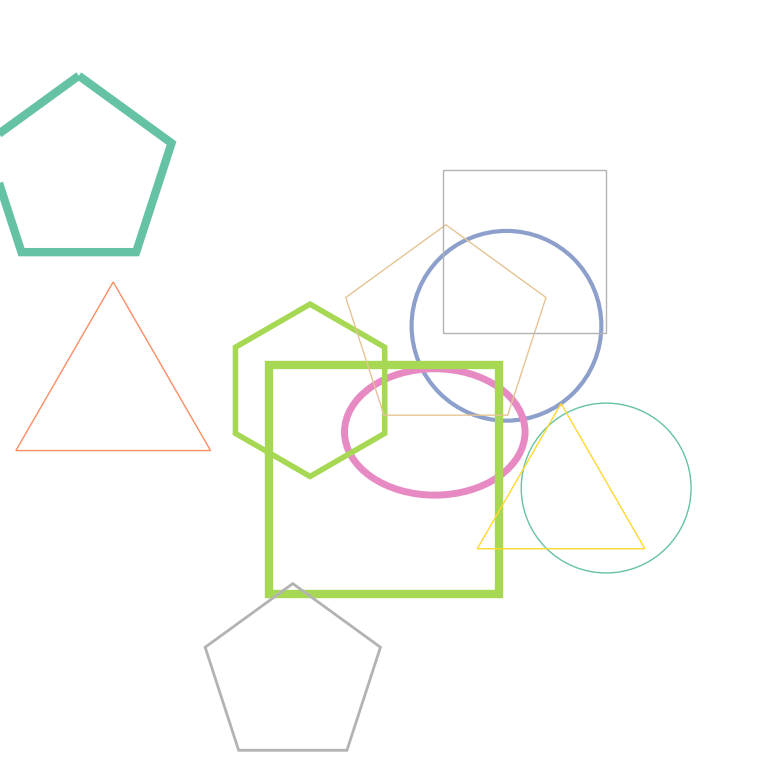[{"shape": "pentagon", "thickness": 3, "radius": 0.63, "center": [0.102, 0.775]}, {"shape": "circle", "thickness": 0.5, "radius": 0.55, "center": [0.787, 0.366]}, {"shape": "triangle", "thickness": 0.5, "radius": 0.73, "center": [0.147, 0.488]}, {"shape": "circle", "thickness": 1.5, "radius": 0.62, "center": [0.658, 0.577]}, {"shape": "oval", "thickness": 2.5, "radius": 0.59, "center": [0.565, 0.439]}, {"shape": "square", "thickness": 3, "radius": 0.75, "center": [0.499, 0.377]}, {"shape": "hexagon", "thickness": 2, "radius": 0.56, "center": [0.403, 0.493]}, {"shape": "triangle", "thickness": 0.5, "radius": 0.63, "center": [0.729, 0.35]}, {"shape": "pentagon", "thickness": 0.5, "radius": 0.68, "center": [0.579, 0.571]}, {"shape": "square", "thickness": 0.5, "radius": 0.53, "center": [0.681, 0.674]}, {"shape": "pentagon", "thickness": 1, "radius": 0.6, "center": [0.38, 0.122]}]